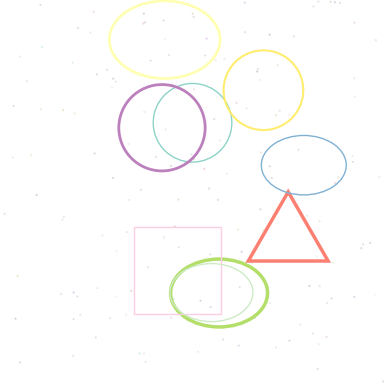[{"shape": "circle", "thickness": 1, "radius": 0.51, "center": [0.5, 0.681]}, {"shape": "oval", "thickness": 2, "radius": 0.72, "center": [0.428, 0.897]}, {"shape": "triangle", "thickness": 2.5, "radius": 0.6, "center": [0.749, 0.382]}, {"shape": "oval", "thickness": 1, "radius": 0.55, "center": [0.789, 0.571]}, {"shape": "oval", "thickness": 2.5, "radius": 0.63, "center": [0.569, 0.239]}, {"shape": "square", "thickness": 1, "radius": 0.56, "center": [0.462, 0.298]}, {"shape": "circle", "thickness": 2, "radius": 0.56, "center": [0.421, 0.668]}, {"shape": "oval", "thickness": 1, "radius": 0.54, "center": [0.549, 0.24]}, {"shape": "circle", "thickness": 1.5, "radius": 0.52, "center": [0.684, 0.766]}]